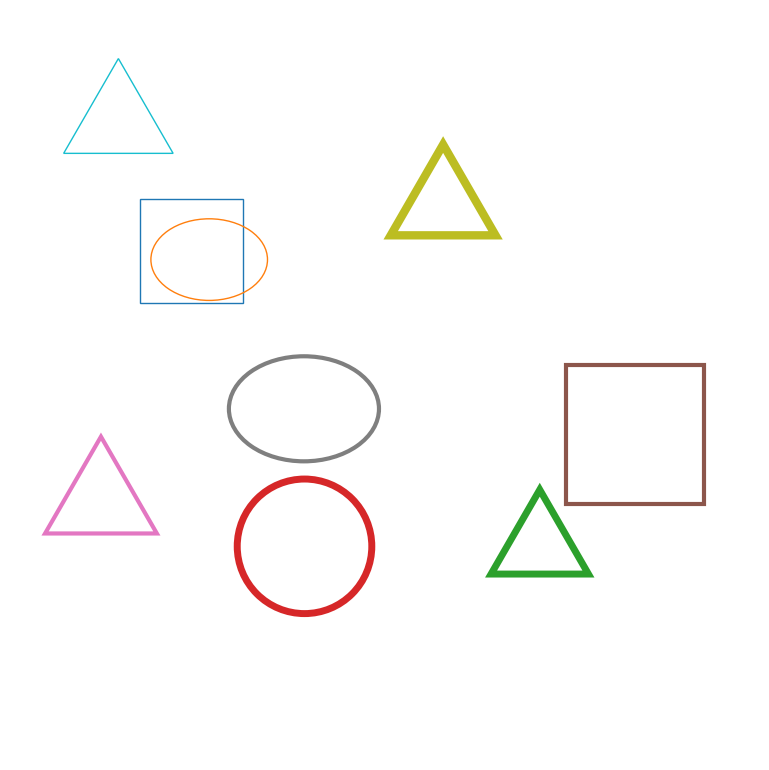[{"shape": "square", "thickness": 0.5, "radius": 0.34, "center": [0.249, 0.674]}, {"shape": "oval", "thickness": 0.5, "radius": 0.38, "center": [0.272, 0.663]}, {"shape": "triangle", "thickness": 2.5, "radius": 0.37, "center": [0.701, 0.291]}, {"shape": "circle", "thickness": 2.5, "radius": 0.44, "center": [0.395, 0.29]}, {"shape": "square", "thickness": 1.5, "radius": 0.45, "center": [0.825, 0.436]}, {"shape": "triangle", "thickness": 1.5, "radius": 0.42, "center": [0.131, 0.349]}, {"shape": "oval", "thickness": 1.5, "radius": 0.49, "center": [0.395, 0.469]}, {"shape": "triangle", "thickness": 3, "radius": 0.39, "center": [0.575, 0.734]}, {"shape": "triangle", "thickness": 0.5, "radius": 0.41, "center": [0.154, 0.842]}]